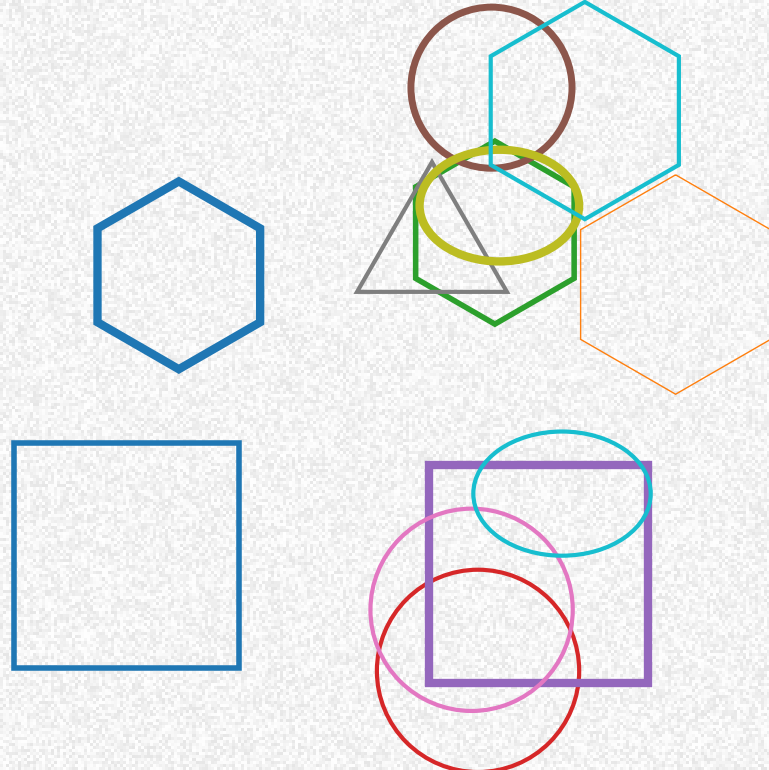[{"shape": "hexagon", "thickness": 3, "radius": 0.61, "center": [0.232, 0.642]}, {"shape": "square", "thickness": 2, "radius": 0.73, "center": [0.164, 0.278]}, {"shape": "hexagon", "thickness": 0.5, "radius": 0.71, "center": [0.877, 0.63]}, {"shape": "hexagon", "thickness": 2, "radius": 0.59, "center": [0.643, 0.698]}, {"shape": "circle", "thickness": 1.5, "radius": 0.66, "center": [0.621, 0.129]}, {"shape": "square", "thickness": 3, "radius": 0.71, "center": [0.7, 0.254]}, {"shape": "circle", "thickness": 2.5, "radius": 0.52, "center": [0.638, 0.886]}, {"shape": "circle", "thickness": 1.5, "radius": 0.66, "center": [0.612, 0.208]}, {"shape": "triangle", "thickness": 1.5, "radius": 0.56, "center": [0.561, 0.677]}, {"shape": "oval", "thickness": 3, "radius": 0.52, "center": [0.649, 0.733]}, {"shape": "hexagon", "thickness": 1.5, "radius": 0.71, "center": [0.759, 0.856]}, {"shape": "oval", "thickness": 1.5, "radius": 0.58, "center": [0.73, 0.359]}]